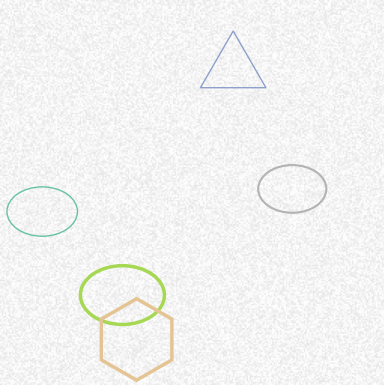[{"shape": "oval", "thickness": 1, "radius": 0.46, "center": [0.11, 0.451]}, {"shape": "triangle", "thickness": 1, "radius": 0.49, "center": [0.606, 0.821]}, {"shape": "oval", "thickness": 2.5, "radius": 0.55, "center": [0.318, 0.234]}, {"shape": "hexagon", "thickness": 2.5, "radius": 0.53, "center": [0.355, 0.118]}, {"shape": "oval", "thickness": 1.5, "radius": 0.44, "center": [0.759, 0.509]}]